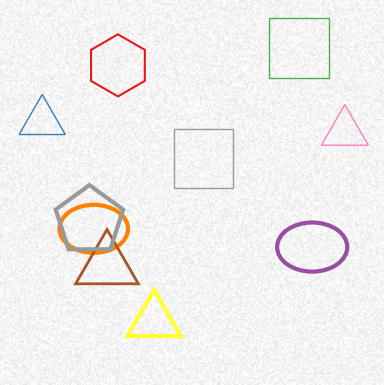[{"shape": "hexagon", "thickness": 1.5, "radius": 0.4, "center": [0.306, 0.83]}, {"shape": "triangle", "thickness": 1, "radius": 0.35, "center": [0.11, 0.685]}, {"shape": "square", "thickness": 1, "radius": 0.39, "center": [0.776, 0.875]}, {"shape": "oval", "thickness": 3, "radius": 0.46, "center": [0.811, 0.358]}, {"shape": "oval", "thickness": 3, "radius": 0.45, "center": [0.244, 0.406]}, {"shape": "triangle", "thickness": 3, "radius": 0.4, "center": [0.4, 0.167]}, {"shape": "triangle", "thickness": 2, "radius": 0.47, "center": [0.278, 0.31]}, {"shape": "triangle", "thickness": 1, "radius": 0.35, "center": [0.896, 0.658]}, {"shape": "pentagon", "thickness": 3, "radius": 0.46, "center": [0.232, 0.427]}, {"shape": "square", "thickness": 1, "radius": 0.39, "center": [0.528, 0.588]}]